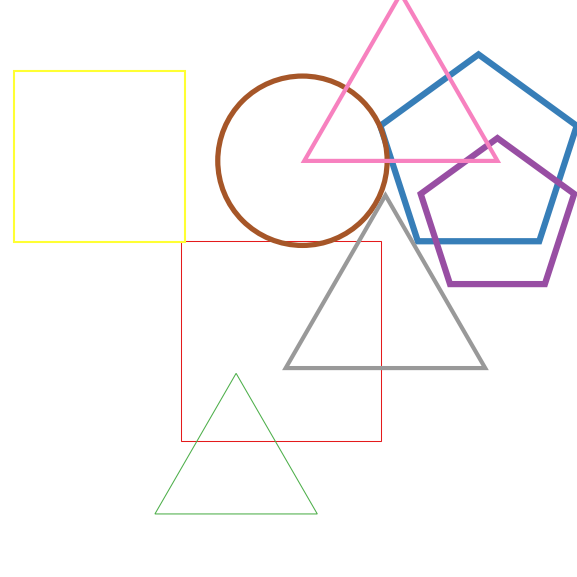[{"shape": "square", "thickness": 0.5, "radius": 0.86, "center": [0.486, 0.409]}, {"shape": "pentagon", "thickness": 3, "radius": 0.89, "center": [0.829, 0.726]}, {"shape": "triangle", "thickness": 0.5, "radius": 0.81, "center": [0.409, 0.19]}, {"shape": "pentagon", "thickness": 3, "radius": 0.7, "center": [0.861, 0.62]}, {"shape": "square", "thickness": 1, "radius": 0.74, "center": [0.173, 0.728]}, {"shape": "circle", "thickness": 2.5, "radius": 0.73, "center": [0.524, 0.721]}, {"shape": "triangle", "thickness": 2, "radius": 0.97, "center": [0.694, 0.817]}, {"shape": "triangle", "thickness": 2, "radius": 1.0, "center": [0.667, 0.462]}]